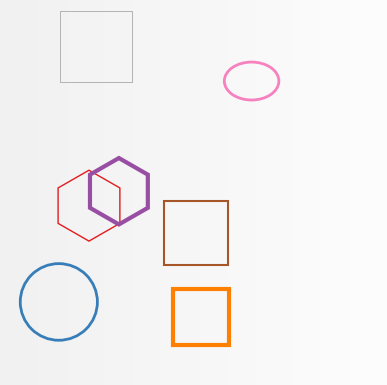[{"shape": "hexagon", "thickness": 1, "radius": 0.46, "center": [0.23, 0.466]}, {"shape": "circle", "thickness": 2, "radius": 0.5, "center": [0.152, 0.216]}, {"shape": "hexagon", "thickness": 3, "radius": 0.43, "center": [0.307, 0.503]}, {"shape": "square", "thickness": 3, "radius": 0.36, "center": [0.518, 0.176]}, {"shape": "square", "thickness": 1.5, "radius": 0.41, "center": [0.506, 0.395]}, {"shape": "oval", "thickness": 2, "radius": 0.35, "center": [0.649, 0.79]}, {"shape": "square", "thickness": 0.5, "radius": 0.47, "center": [0.247, 0.879]}]